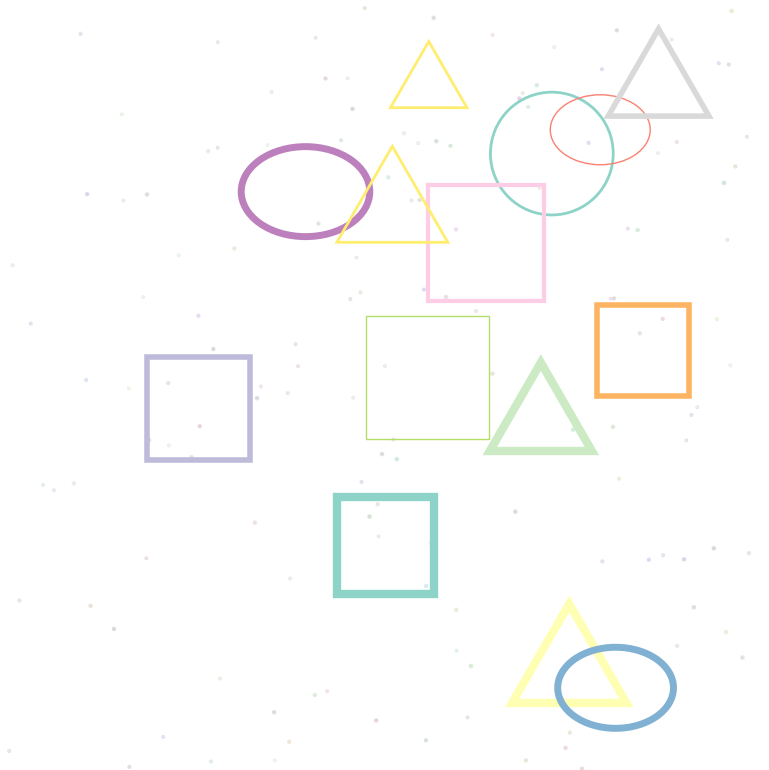[{"shape": "square", "thickness": 3, "radius": 0.31, "center": [0.501, 0.291]}, {"shape": "circle", "thickness": 1, "radius": 0.4, "center": [0.717, 0.801]}, {"shape": "triangle", "thickness": 3, "radius": 0.43, "center": [0.739, 0.13]}, {"shape": "square", "thickness": 2, "radius": 0.33, "center": [0.258, 0.469]}, {"shape": "oval", "thickness": 0.5, "radius": 0.32, "center": [0.78, 0.831]}, {"shape": "oval", "thickness": 2.5, "radius": 0.38, "center": [0.799, 0.107]}, {"shape": "square", "thickness": 2, "radius": 0.3, "center": [0.835, 0.545]}, {"shape": "square", "thickness": 0.5, "radius": 0.4, "center": [0.555, 0.509]}, {"shape": "square", "thickness": 1.5, "radius": 0.38, "center": [0.631, 0.684]}, {"shape": "triangle", "thickness": 2, "radius": 0.38, "center": [0.855, 0.887]}, {"shape": "oval", "thickness": 2.5, "radius": 0.42, "center": [0.397, 0.751]}, {"shape": "triangle", "thickness": 3, "radius": 0.38, "center": [0.702, 0.453]}, {"shape": "triangle", "thickness": 1, "radius": 0.29, "center": [0.557, 0.889]}, {"shape": "triangle", "thickness": 1, "radius": 0.42, "center": [0.51, 0.727]}]